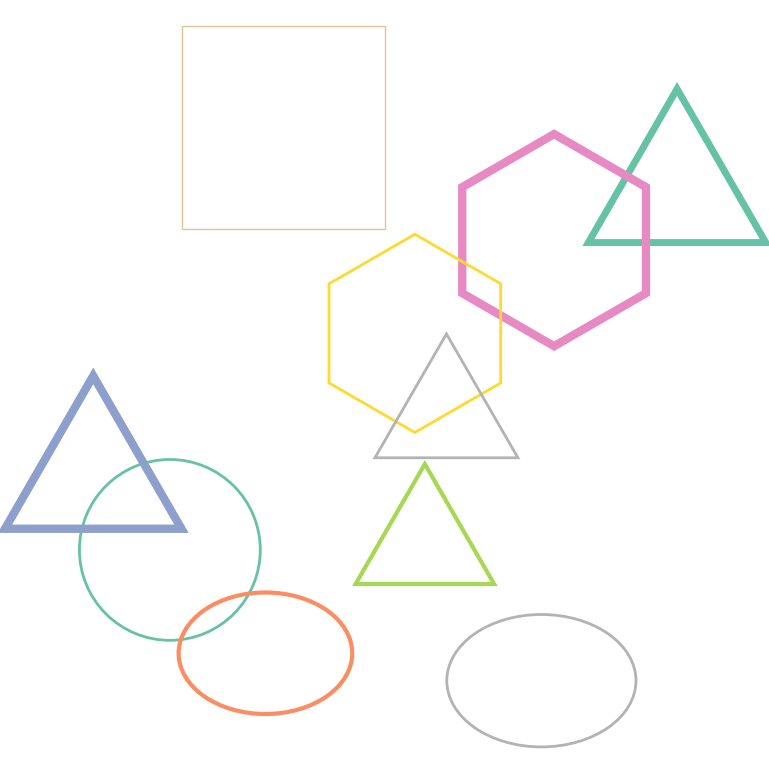[{"shape": "circle", "thickness": 1, "radius": 0.59, "center": [0.221, 0.286]}, {"shape": "triangle", "thickness": 2.5, "radius": 0.67, "center": [0.879, 0.751]}, {"shape": "oval", "thickness": 1.5, "radius": 0.56, "center": [0.345, 0.152]}, {"shape": "triangle", "thickness": 3, "radius": 0.66, "center": [0.121, 0.379]}, {"shape": "hexagon", "thickness": 3, "radius": 0.69, "center": [0.72, 0.688]}, {"shape": "triangle", "thickness": 1.5, "radius": 0.52, "center": [0.552, 0.293]}, {"shape": "hexagon", "thickness": 1, "radius": 0.64, "center": [0.539, 0.567]}, {"shape": "square", "thickness": 0.5, "radius": 0.66, "center": [0.368, 0.834]}, {"shape": "oval", "thickness": 1, "radius": 0.61, "center": [0.703, 0.116]}, {"shape": "triangle", "thickness": 1, "radius": 0.54, "center": [0.58, 0.459]}]